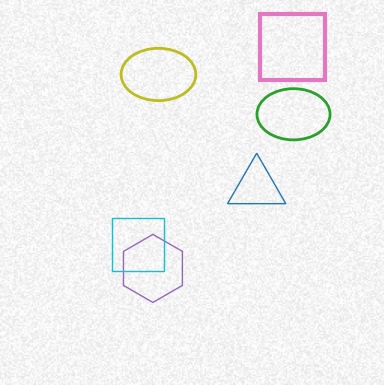[{"shape": "triangle", "thickness": 1, "radius": 0.44, "center": [0.667, 0.515]}, {"shape": "oval", "thickness": 2, "radius": 0.47, "center": [0.762, 0.703]}, {"shape": "hexagon", "thickness": 1, "radius": 0.44, "center": [0.397, 0.303]}, {"shape": "square", "thickness": 3, "radius": 0.43, "center": [0.76, 0.878]}, {"shape": "oval", "thickness": 2, "radius": 0.49, "center": [0.412, 0.807]}, {"shape": "square", "thickness": 1, "radius": 0.34, "center": [0.358, 0.365]}]